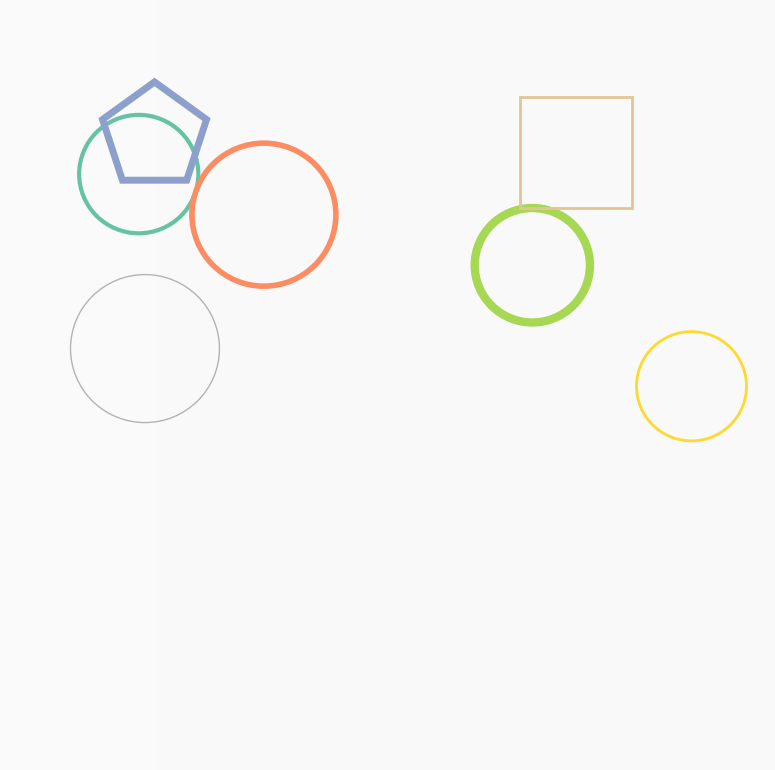[{"shape": "circle", "thickness": 1.5, "radius": 0.38, "center": [0.179, 0.774]}, {"shape": "circle", "thickness": 2, "radius": 0.46, "center": [0.341, 0.721]}, {"shape": "pentagon", "thickness": 2.5, "radius": 0.35, "center": [0.199, 0.823]}, {"shape": "circle", "thickness": 3, "radius": 0.37, "center": [0.687, 0.656]}, {"shape": "circle", "thickness": 1, "radius": 0.35, "center": [0.892, 0.498]}, {"shape": "square", "thickness": 1, "radius": 0.36, "center": [0.744, 0.802]}, {"shape": "circle", "thickness": 0.5, "radius": 0.48, "center": [0.187, 0.547]}]